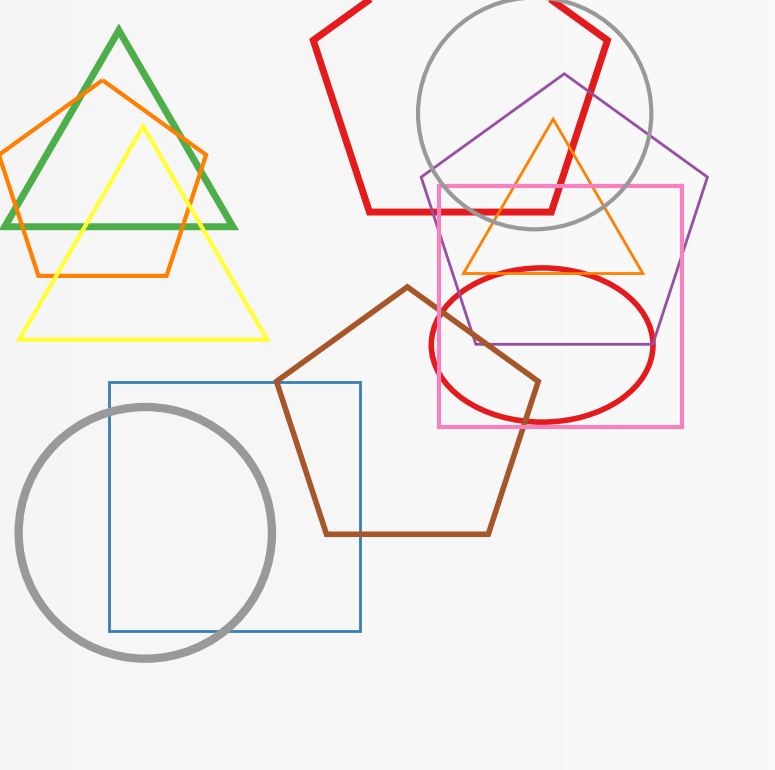[{"shape": "pentagon", "thickness": 2.5, "radius": 1.0, "center": [0.594, 0.886]}, {"shape": "oval", "thickness": 2, "radius": 0.72, "center": [0.7, 0.552]}, {"shape": "square", "thickness": 1, "radius": 0.81, "center": [0.302, 0.342]}, {"shape": "triangle", "thickness": 2.5, "radius": 0.85, "center": [0.153, 0.791]}, {"shape": "pentagon", "thickness": 1, "radius": 0.97, "center": [0.728, 0.71]}, {"shape": "pentagon", "thickness": 1.5, "radius": 0.7, "center": [0.132, 0.755]}, {"shape": "triangle", "thickness": 1, "radius": 0.67, "center": [0.714, 0.712]}, {"shape": "triangle", "thickness": 1.5, "radius": 0.92, "center": [0.185, 0.651]}, {"shape": "pentagon", "thickness": 2, "radius": 0.89, "center": [0.526, 0.45]}, {"shape": "square", "thickness": 1.5, "radius": 0.78, "center": [0.724, 0.602]}, {"shape": "circle", "thickness": 1.5, "radius": 0.75, "center": [0.69, 0.853]}, {"shape": "circle", "thickness": 3, "radius": 0.82, "center": [0.187, 0.308]}]